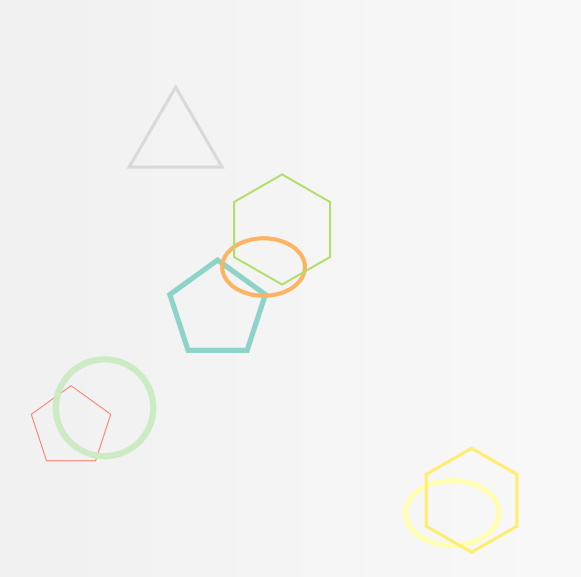[{"shape": "pentagon", "thickness": 2.5, "radius": 0.43, "center": [0.374, 0.462]}, {"shape": "oval", "thickness": 2.5, "radius": 0.4, "center": [0.778, 0.111]}, {"shape": "pentagon", "thickness": 0.5, "radius": 0.36, "center": [0.122, 0.259]}, {"shape": "oval", "thickness": 2, "radius": 0.36, "center": [0.453, 0.537]}, {"shape": "hexagon", "thickness": 1, "radius": 0.48, "center": [0.485, 0.602]}, {"shape": "triangle", "thickness": 1.5, "radius": 0.46, "center": [0.302, 0.756]}, {"shape": "circle", "thickness": 3, "radius": 0.42, "center": [0.18, 0.293]}, {"shape": "hexagon", "thickness": 1.5, "radius": 0.45, "center": [0.811, 0.133]}]